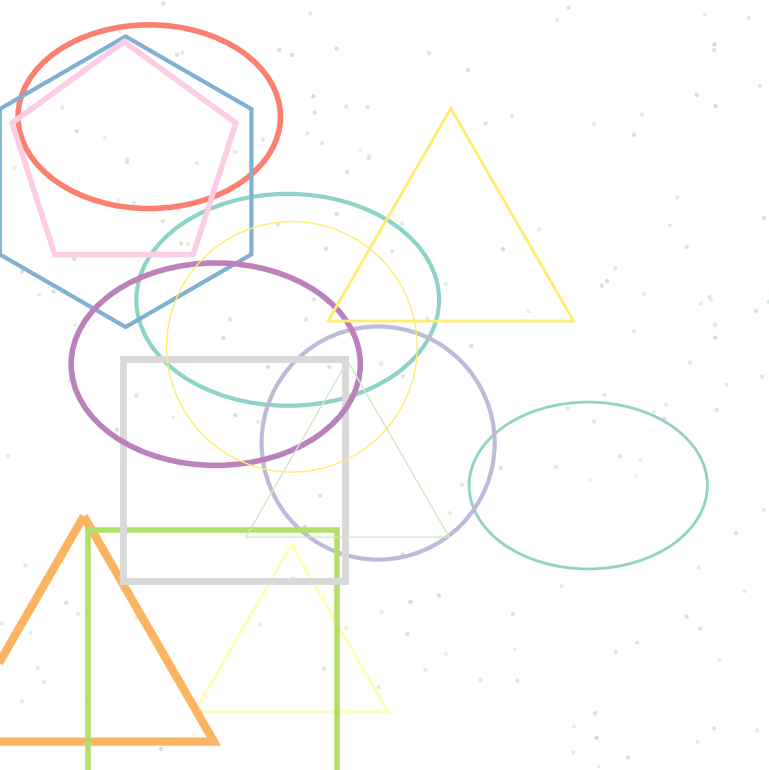[{"shape": "oval", "thickness": 1.5, "radius": 0.98, "center": [0.374, 0.611]}, {"shape": "oval", "thickness": 1, "radius": 0.77, "center": [0.764, 0.369]}, {"shape": "triangle", "thickness": 1, "radius": 0.72, "center": [0.378, 0.148]}, {"shape": "circle", "thickness": 1.5, "radius": 0.76, "center": [0.491, 0.425]}, {"shape": "oval", "thickness": 2, "radius": 0.85, "center": [0.194, 0.848]}, {"shape": "hexagon", "thickness": 1.5, "radius": 0.94, "center": [0.163, 0.764]}, {"shape": "triangle", "thickness": 3, "radius": 0.98, "center": [0.109, 0.134]}, {"shape": "square", "thickness": 2, "radius": 0.81, "center": [0.276, 0.15]}, {"shape": "pentagon", "thickness": 2, "radius": 0.76, "center": [0.161, 0.793]}, {"shape": "square", "thickness": 2.5, "radius": 0.72, "center": [0.304, 0.39]}, {"shape": "oval", "thickness": 2, "radius": 0.94, "center": [0.28, 0.527]}, {"shape": "triangle", "thickness": 0.5, "radius": 0.76, "center": [0.451, 0.379]}, {"shape": "circle", "thickness": 0.5, "radius": 0.81, "center": [0.379, 0.55]}, {"shape": "triangle", "thickness": 1, "radius": 0.92, "center": [0.585, 0.675]}]